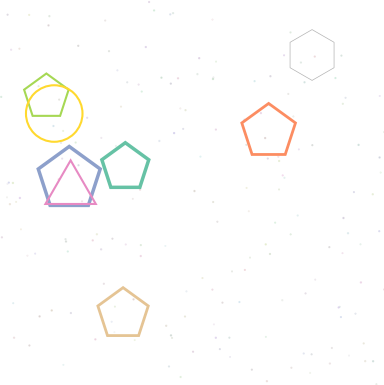[{"shape": "pentagon", "thickness": 2.5, "radius": 0.32, "center": [0.325, 0.565]}, {"shape": "pentagon", "thickness": 2, "radius": 0.37, "center": [0.698, 0.658]}, {"shape": "pentagon", "thickness": 2.5, "radius": 0.42, "center": [0.18, 0.535]}, {"shape": "triangle", "thickness": 1.5, "radius": 0.38, "center": [0.183, 0.508]}, {"shape": "pentagon", "thickness": 1.5, "radius": 0.3, "center": [0.12, 0.748]}, {"shape": "circle", "thickness": 1.5, "radius": 0.37, "center": [0.141, 0.705]}, {"shape": "pentagon", "thickness": 2, "radius": 0.34, "center": [0.32, 0.184]}, {"shape": "hexagon", "thickness": 0.5, "radius": 0.33, "center": [0.811, 0.857]}]